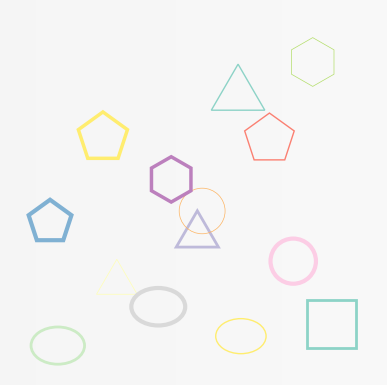[{"shape": "square", "thickness": 2, "radius": 0.31, "center": [0.856, 0.158]}, {"shape": "triangle", "thickness": 1, "radius": 0.4, "center": [0.614, 0.754]}, {"shape": "triangle", "thickness": 0.5, "radius": 0.3, "center": [0.301, 0.266]}, {"shape": "triangle", "thickness": 2, "radius": 0.31, "center": [0.509, 0.39]}, {"shape": "pentagon", "thickness": 1, "radius": 0.34, "center": [0.695, 0.639]}, {"shape": "pentagon", "thickness": 3, "radius": 0.29, "center": [0.129, 0.423]}, {"shape": "circle", "thickness": 0.5, "radius": 0.3, "center": [0.522, 0.452]}, {"shape": "hexagon", "thickness": 0.5, "radius": 0.32, "center": [0.807, 0.839]}, {"shape": "circle", "thickness": 3, "radius": 0.29, "center": [0.757, 0.322]}, {"shape": "oval", "thickness": 3, "radius": 0.35, "center": [0.408, 0.203]}, {"shape": "hexagon", "thickness": 2.5, "radius": 0.29, "center": [0.442, 0.534]}, {"shape": "oval", "thickness": 2, "radius": 0.35, "center": [0.149, 0.102]}, {"shape": "oval", "thickness": 1, "radius": 0.32, "center": [0.622, 0.127]}, {"shape": "pentagon", "thickness": 2.5, "radius": 0.33, "center": [0.266, 0.643]}]